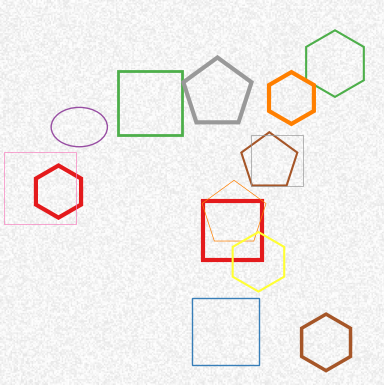[{"shape": "hexagon", "thickness": 3, "radius": 0.34, "center": [0.152, 0.502]}, {"shape": "square", "thickness": 3, "radius": 0.38, "center": [0.604, 0.401]}, {"shape": "square", "thickness": 1, "radius": 0.43, "center": [0.586, 0.138]}, {"shape": "square", "thickness": 2, "radius": 0.42, "center": [0.391, 0.733]}, {"shape": "hexagon", "thickness": 1.5, "radius": 0.43, "center": [0.87, 0.835]}, {"shape": "oval", "thickness": 1, "radius": 0.37, "center": [0.206, 0.67]}, {"shape": "hexagon", "thickness": 3, "radius": 0.34, "center": [0.757, 0.745]}, {"shape": "pentagon", "thickness": 0.5, "radius": 0.44, "center": [0.608, 0.444]}, {"shape": "hexagon", "thickness": 1.5, "radius": 0.39, "center": [0.671, 0.32]}, {"shape": "hexagon", "thickness": 2.5, "radius": 0.37, "center": [0.847, 0.111]}, {"shape": "pentagon", "thickness": 1.5, "radius": 0.38, "center": [0.7, 0.58]}, {"shape": "square", "thickness": 0.5, "radius": 0.47, "center": [0.104, 0.512]}, {"shape": "pentagon", "thickness": 3, "radius": 0.47, "center": [0.565, 0.758]}, {"shape": "square", "thickness": 0.5, "radius": 0.33, "center": [0.72, 0.582]}]